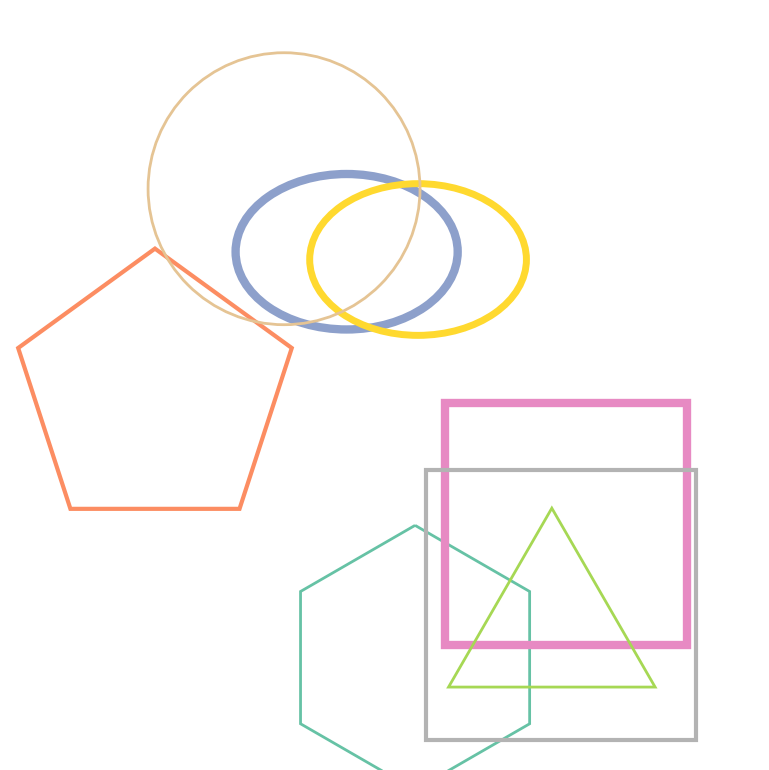[{"shape": "hexagon", "thickness": 1, "radius": 0.86, "center": [0.539, 0.146]}, {"shape": "pentagon", "thickness": 1.5, "radius": 0.93, "center": [0.201, 0.49]}, {"shape": "oval", "thickness": 3, "radius": 0.72, "center": [0.45, 0.673]}, {"shape": "square", "thickness": 3, "radius": 0.78, "center": [0.735, 0.319]}, {"shape": "triangle", "thickness": 1, "radius": 0.77, "center": [0.717, 0.185]}, {"shape": "oval", "thickness": 2.5, "radius": 0.7, "center": [0.543, 0.663]}, {"shape": "circle", "thickness": 1, "radius": 0.88, "center": [0.369, 0.755]}, {"shape": "square", "thickness": 1.5, "radius": 0.88, "center": [0.729, 0.214]}]